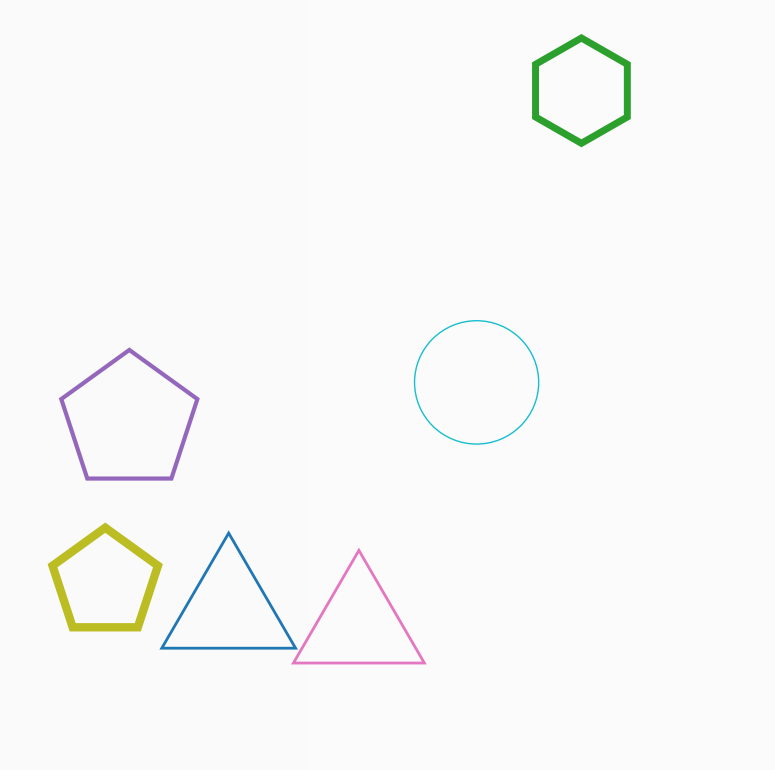[{"shape": "triangle", "thickness": 1, "radius": 0.5, "center": [0.295, 0.208]}, {"shape": "hexagon", "thickness": 2.5, "radius": 0.34, "center": [0.75, 0.882]}, {"shape": "pentagon", "thickness": 1.5, "radius": 0.46, "center": [0.167, 0.453]}, {"shape": "triangle", "thickness": 1, "radius": 0.49, "center": [0.463, 0.188]}, {"shape": "pentagon", "thickness": 3, "radius": 0.36, "center": [0.136, 0.243]}, {"shape": "circle", "thickness": 0.5, "radius": 0.4, "center": [0.615, 0.503]}]